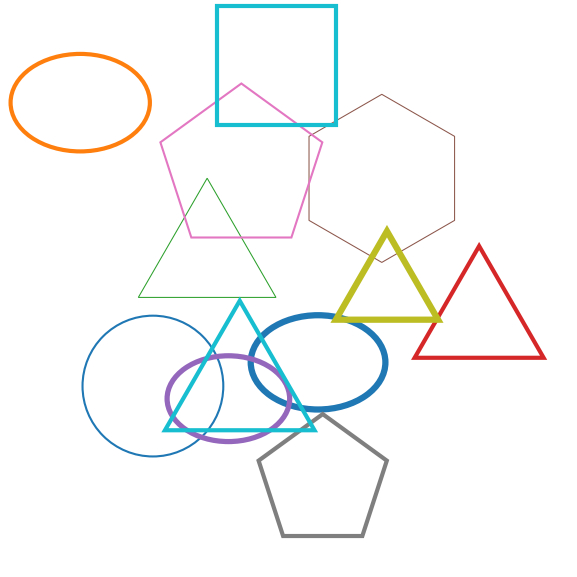[{"shape": "oval", "thickness": 3, "radius": 0.58, "center": [0.551, 0.372]}, {"shape": "circle", "thickness": 1, "radius": 0.61, "center": [0.265, 0.331]}, {"shape": "oval", "thickness": 2, "radius": 0.6, "center": [0.139, 0.821]}, {"shape": "triangle", "thickness": 0.5, "radius": 0.69, "center": [0.359, 0.553]}, {"shape": "triangle", "thickness": 2, "radius": 0.64, "center": [0.83, 0.444]}, {"shape": "oval", "thickness": 2.5, "radius": 0.53, "center": [0.395, 0.309]}, {"shape": "hexagon", "thickness": 0.5, "radius": 0.73, "center": [0.661, 0.69]}, {"shape": "pentagon", "thickness": 1, "radius": 0.74, "center": [0.418, 0.707]}, {"shape": "pentagon", "thickness": 2, "radius": 0.58, "center": [0.559, 0.165]}, {"shape": "triangle", "thickness": 3, "radius": 0.51, "center": [0.67, 0.497]}, {"shape": "triangle", "thickness": 2, "radius": 0.75, "center": [0.415, 0.329]}, {"shape": "square", "thickness": 2, "radius": 0.51, "center": [0.478, 0.886]}]